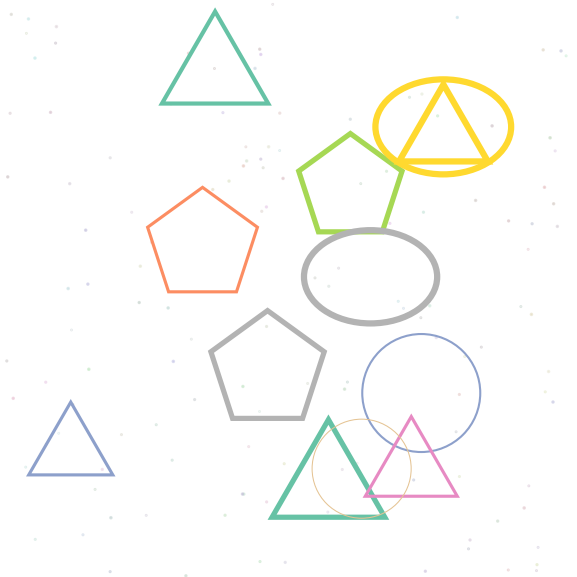[{"shape": "triangle", "thickness": 2.5, "radius": 0.56, "center": [0.569, 0.16]}, {"shape": "triangle", "thickness": 2, "radius": 0.53, "center": [0.372, 0.873]}, {"shape": "pentagon", "thickness": 1.5, "radius": 0.5, "center": [0.351, 0.575]}, {"shape": "circle", "thickness": 1, "radius": 0.51, "center": [0.729, 0.319]}, {"shape": "triangle", "thickness": 1.5, "radius": 0.42, "center": [0.123, 0.219]}, {"shape": "triangle", "thickness": 1.5, "radius": 0.46, "center": [0.712, 0.186]}, {"shape": "pentagon", "thickness": 2.5, "radius": 0.47, "center": [0.607, 0.674]}, {"shape": "oval", "thickness": 3, "radius": 0.59, "center": [0.768, 0.779]}, {"shape": "triangle", "thickness": 3, "radius": 0.44, "center": [0.768, 0.764]}, {"shape": "circle", "thickness": 0.5, "radius": 0.43, "center": [0.626, 0.188]}, {"shape": "pentagon", "thickness": 2.5, "radius": 0.52, "center": [0.463, 0.358]}, {"shape": "oval", "thickness": 3, "radius": 0.58, "center": [0.642, 0.52]}]